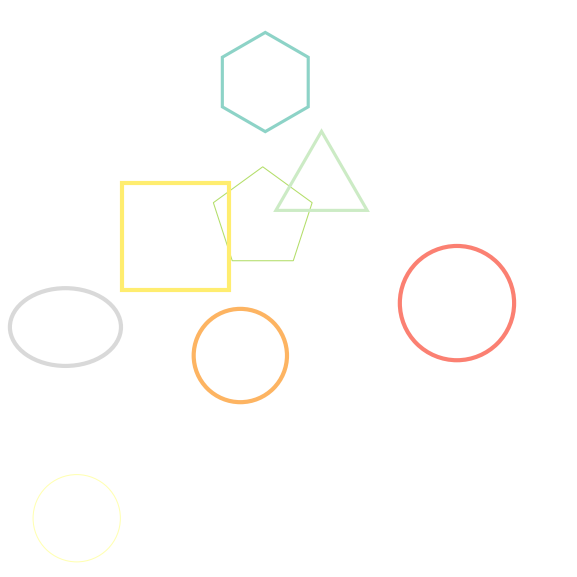[{"shape": "hexagon", "thickness": 1.5, "radius": 0.43, "center": [0.459, 0.857]}, {"shape": "circle", "thickness": 0.5, "radius": 0.38, "center": [0.133, 0.102]}, {"shape": "circle", "thickness": 2, "radius": 0.49, "center": [0.791, 0.474]}, {"shape": "circle", "thickness": 2, "radius": 0.4, "center": [0.416, 0.384]}, {"shape": "pentagon", "thickness": 0.5, "radius": 0.45, "center": [0.455, 0.62]}, {"shape": "oval", "thickness": 2, "radius": 0.48, "center": [0.113, 0.433]}, {"shape": "triangle", "thickness": 1.5, "radius": 0.46, "center": [0.557, 0.68]}, {"shape": "square", "thickness": 2, "radius": 0.46, "center": [0.304, 0.589]}]